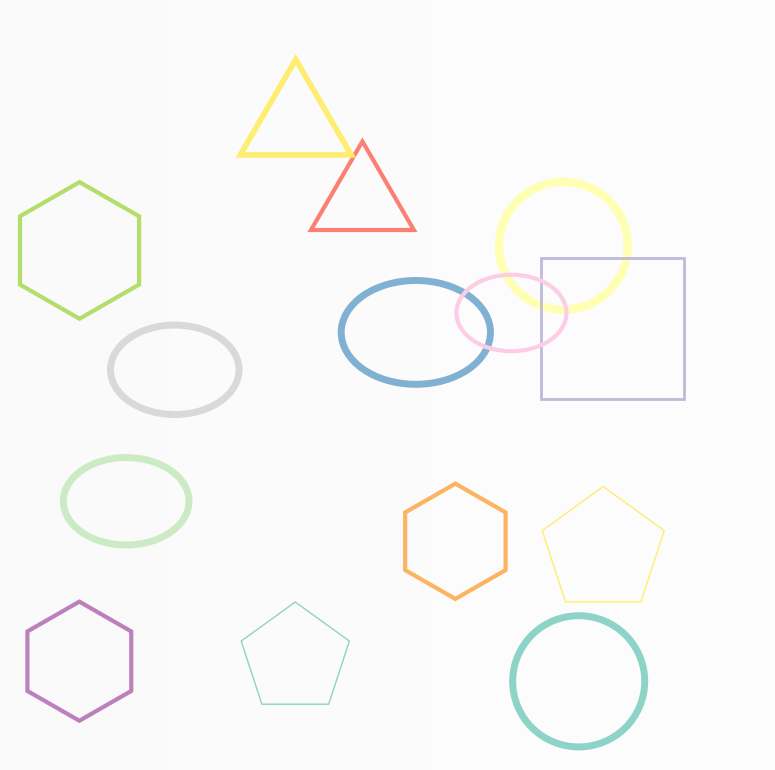[{"shape": "pentagon", "thickness": 0.5, "radius": 0.37, "center": [0.381, 0.145]}, {"shape": "circle", "thickness": 2.5, "radius": 0.43, "center": [0.747, 0.115]}, {"shape": "circle", "thickness": 3, "radius": 0.42, "center": [0.727, 0.681]}, {"shape": "square", "thickness": 1, "radius": 0.46, "center": [0.79, 0.573]}, {"shape": "triangle", "thickness": 1.5, "radius": 0.38, "center": [0.468, 0.74]}, {"shape": "oval", "thickness": 2.5, "radius": 0.48, "center": [0.537, 0.568]}, {"shape": "hexagon", "thickness": 1.5, "radius": 0.37, "center": [0.588, 0.297]}, {"shape": "hexagon", "thickness": 1.5, "radius": 0.44, "center": [0.103, 0.675]}, {"shape": "oval", "thickness": 1.5, "radius": 0.35, "center": [0.66, 0.594]}, {"shape": "oval", "thickness": 2.5, "radius": 0.41, "center": [0.226, 0.52]}, {"shape": "hexagon", "thickness": 1.5, "radius": 0.39, "center": [0.102, 0.141]}, {"shape": "oval", "thickness": 2.5, "radius": 0.41, "center": [0.163, 0.349]}, {"shape": "pentagon", "thickness": 0.5, "radius": 0.41, "center": [0.778, 0.285]}, {"shape": "triangle", "thickness": 2, "radius": 0.41, "center": [0.382, 0.84]}]